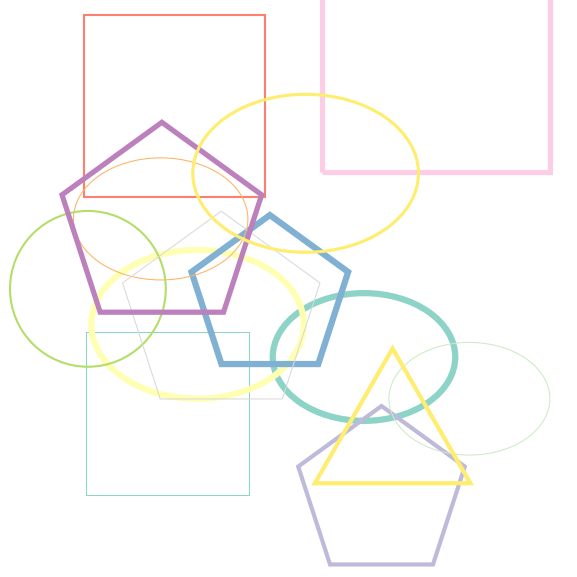[{"shape": "square", "thickness": 0.5, "radius": 0.71, "center": [0.29, 0.283]}, {"shape": "oval", "thickness": 3, "radius": 0.79, "center": [0.63, 0.381]}, {"shape": "oval", "thickness": 3, "radius": 0.92, "center": [0.342, 0.438]}, {"shape": "pentagon", "thickness": 2, "radius": 0.76, "center": [0.661, 0.144]}, {"shape": "square", "thickness": 1, "radius": 0.79, "center": [0.302, 0.815]}, {"shape": "pentagon", "thickness": 3, "radius": 0.71, "center": [0.467, 0.484]}, {"shape": "oval", "thickness": 0.5, "radius": 0.76, "center": [0.278, 0.62]}, {"shape": "circle", "thickness": 1, "radius": 0.67, "center": [0.152, 0.499]}, {"shape": "square", "thickness": 2.5, "radius": 0.99, "center": [0.756, 0.898]}, {"shape": "pentagon", "thickness": 0.5, "radius": 0.9, "center": [0.383, 0.454]}, {"shape": "pentagon", "thickness": 2.5, "radius": 0.91, "center": [0.28, 0.606]}, {"shape": "oval", "thickness": 0.5, "radius": 0.7, "center": [0.813, 0.309]}, {"shape": "triangle", "thickness": 2, "radius": 0.78, "center": [0.68, 0.24]}, {"shape": "oval", "thickness": 1.5, "radius": 0.98, "center": [0.529, 0.699]}]